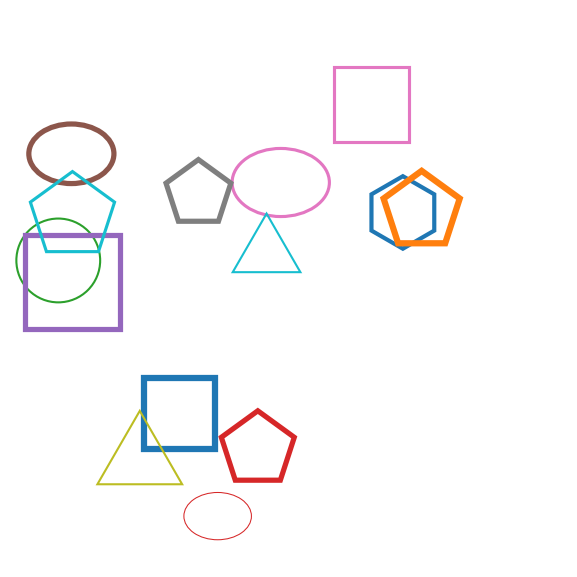[{"shape": "hexagon", "thickness": 2, "radius": 0.31, "center": [0.698, 0.631]}, {"shape": "square", "thickness": 3, "radius": 0.31, "center": [0.31, 0.283]}, {"shape": "pentagon", "thickness": 3, "radius": 0.35, "center": [0.73, 0.634]}, {"shape": "circle", "thickness": 1, "radius": 0.36, "center": [0.101, 0.548]}, {"shape": "oval", "thickness": 0.5, "radius": 0.29, "center": [0.377, 0.105]}, {"shape": "pentagon", "thickness": 2.5, "radius": 0.33, "center": [0.446, 0.221]}, {"shape": "square", "thickness": 2.5, "radius": 0.41, "center": [0.125, 0.511]}, {"shape": "oval", "thickness": 2.5, "radius": 0.37, "center": [0.124, 0.733]}, {"shape": "square", "thickness": 1.5, "radius": 0.32, "center": [0.643, 0.818]}, {"shape": "oval", "thickness": 1.5, "radius": 0.42, "center": [0.486, 0.683]}, {"shape": "pentagon", "thickness": 2.5, "radius": 0.3, "center": [0.344, 0.664]}, {"shape": "triangle", "thickness": 1, "radius": 0.42, "center": [0.242, 0.203]}, {"shape": "pentagon", "thickness": 1.5, "radius": 0.38, "center": [0.125, 0.625]}, {"shape": "triangle", "thickness": 1, "radius": 0.34, "center": [0.462, 0.562]}]